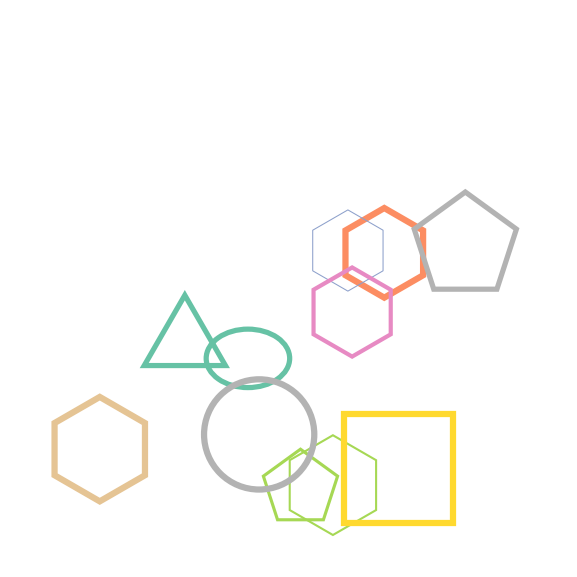[{"shape": "triangle", "thickness": 2.5, "radius": 0.41, "center": [0.32, 0.407]}, {"shape": "oval", "thickness": 2.5, "radius": 0.36, "center": [0.429, 0.379]}, {"shape": "hexagon", "thickness": 3, "radius": 0.39, "center": [0.665, 0.561]}, {"shape": "hexagon", "thickness": 0.5, "radius": 0.35, "center": [0.602, 0.565]}, {"shape": "hexagon", "thickness": 2, "radius": 0.39, "center": [0.61, 0.459]}, {"shape": "hexagon", "thickness": 1, "radius": 0.43, "center": [0.576, 0.159]}, {"shape": "pentagon", "thickness": 1.5, "radius": 0.34, "center": [0.52, 0.154]}, {"shape": "square", "thickness": 3, "radius": 0.47, "center": [0.69, 0.188]}, {"shape": "hexagon", "thickness": 3, "radius": 0.45, "center": [0.173, 0.221]}, {"shape": "pentagon", "thickness": 2.5, "radius": 0.47, "center": [0.806, 0.574]}, {"shape": "circle", "thickness": 3, "radius": 0.48, "center": [0.449, 0.247]}]